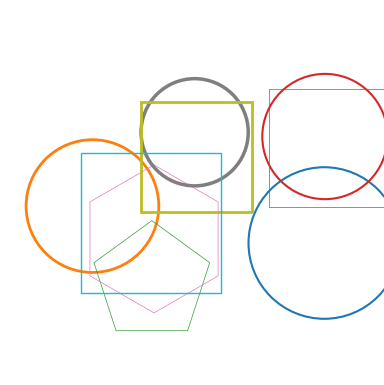[{"shape": "circle", "thickness": 1.5, "radius": 0.98, "center": [0.842, 0.369]}, {"shape": "circle", "thickness": 2, "radius": 0.86, "center": [0.24, 0.465]}, {"shape": "pentagon", "thickness": 0.5, "radius": 0.79, "center": [0.394, 0.269]}, {"shape": "circle", "thickness": 1.5, "radius": 0.81, "center": [0.844, 0.645]}, {"shape": "square", "thickness": 0.5, "radius": 0.76, "center": [0.851, 0.616]}, {"shape": "hexagon", "thickness": 0.5, "radius": 0.96, "center": [0.4, 0.379]}, {"shape": "circle", "thickness": 2.5, "radius": 0.7, "center": [0.506, 0.656]}, {"shape": "square", "thickness": 2, "radius": 0.72, "center": [0.511, 0.592]}, {"shape": "square", "thickness": 1, "radius": 0.91, "center": [0.392, 0.421]}]